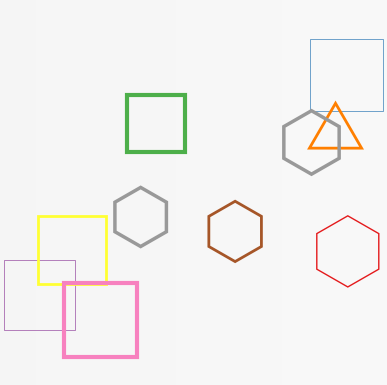[{"shape": "hexagon", "thickness": 1, "radius": 0.46, "center": [0.898, 0.347]}, {"shape": "square", "thickness": 0.5, "radius": 0.47, "center": [0.895, 0.805]}, {"shape": "square", "thickness": 3, "radius": 0.37, "center": [0.402, 0.68]}, {"shape": "square", "thickness": 0.5, "radius": 0.46, "center": [0.102, 0.235]}, {"shape": "triangle", "thickness": 2, "radius": 0.39, "center": [0.866, 0.654]}, {"shape": "square", "thickness": 2, "radius": 0.44, "center": [0.185, 0.35]}, {"shape": "hexagon", "thickness": 2, "radius": 0.39, "center": [0.607, 0.399]}, {"shape": "square", "thickness": 3, "radius": 0.48, "center": [0.259, 0.169]}, {"shape": "hexagon", "thickness": 2.5, "radius": 0.38, "center": [0.363, 0.436]}, {"shape": "hexagon", "thickness": 2.5, "radius": 0.41, "center": [0.804, 0.63]}]